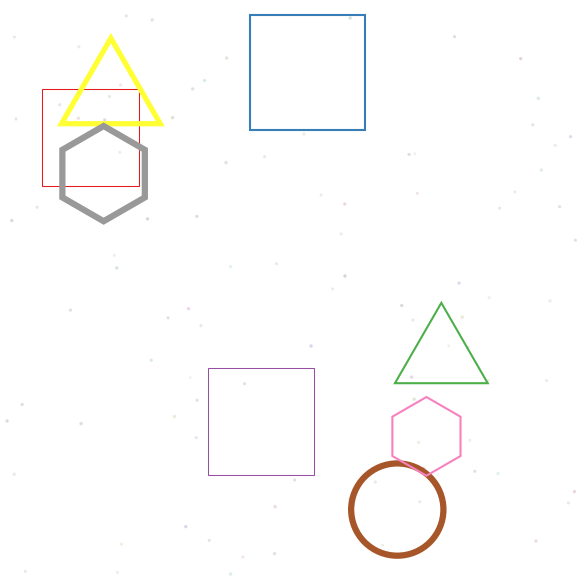[{"shape": "square", "thickness": 0.5, "radius": 0.42, "center": [0.157, 0.761]}, {"shape": "square", "thickness": 1, "radius": 0.5, "center": [0.533, 0.874]}, {"shape": "triangle", "thickness": 1, "radius": 0.46, "center": [0.764, 0.382]}, {"shape": "square", "thickness": 0.5, "radius": 0.46, "center": [0.452, 0.269]}, {"shape": "triangle", "thickness": 2.5, "radius": 0.49, "center": [0.192, 0.834]}, {"shape": "circle", "thickness": 3, "radius": 0.4, "center": [0.688, 0.117]}, {"shape": "hexagon", "thickness": 1, "radius": 0.34, "center": [0.738, 0.244]}, {"shape": "hexagon", "thickness": 3, "radius": 0.41, "center": [0.179, 0.698]}]